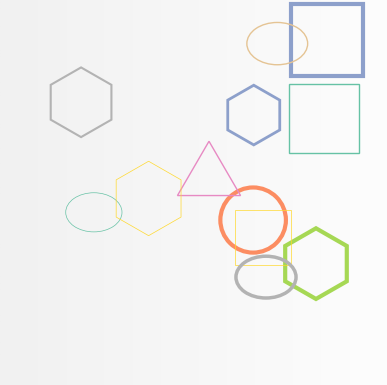[{"shape": "oval", "thickness": 0.5, "radius": 0.36, "center": [0.242, 0.449]}, {"shape": "square", "thickness": 1, "radius": 0.45, "center": [0.836, 0.693]}, {"shape": "circle", "thickness": 3, "radius": 0.42, "center": [0.653, 0.428]}, {"shape": "hexagon", "thickness": 2, "radius": 0.39, "center": [0.655, 0.701]}, {"shape": "square", "thickness": 3, "radius": 0.47, "center": [0.844, 0.896]}, {"shape": "triangle", "thickness": 1, "radius": 0.47, "center": [0.539, 0.539]}, {"shape": "hexagon", "thickness": 3, "radius": 0.46, "center": [0.815, 0.315]}, {"shape": "square", "thickness": 0.5, "radius": 0.36, "center": [0.678, 0.383]}, {"shape": "hexagon", "thickness": 0.5, "radius": 0.48, "center": [0.383, 0.485]}, {"shape": "oval", "thickness": 1, "radius": 0.39, "center": [0.716, 0.887]}, {"shape": "oval", "thickness": 2.5, "radius": 0.39, "center": [0.686, 0.28]}, {"shape": "hexagon", "thickness": 1.5, "radius": 0.45, "center": [0.209, 0.734]}]